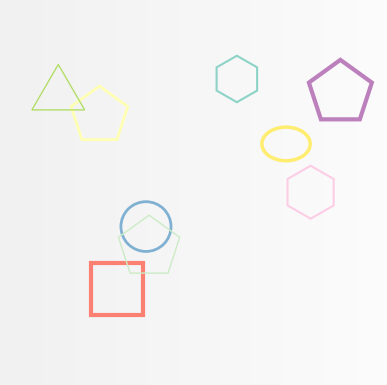[{"shape": "hexagon", "thickness": 1.5, "radius": 0.3, "center": [0.611, 0.795]}, {"shape": "pentagon", "thickness": 2, "radius": 0.38, "center": [0.257, 0.7]}, {"shape": "square", "thickness": 3, "radius": 0.34, "center": [0.303, 0.249]}, {"shape": "circle", "thickness": 2, "radius": 0.32, "center": [0.377, 0.411]}, {"shape": "triangle", "thickness": 1, "radius": 0.39, "center": [0.15, 0.754]}, {"shape": "hexagon", "thickness": 1.5, "radius": 0.34, "center": [0.802, 0.501]}, {"shape": "pentagon", "thickness": 3, "radius": 0.43, "center": [0.878, 0.759]}, {"shape": "pentagon", "thickness": 1, "radius": 0.42, "center": [0.385, 0.358]}, {"shape": "oval", "thickness": 2.5, "radius": 0.31, "center": [0.738, 0.626]}]